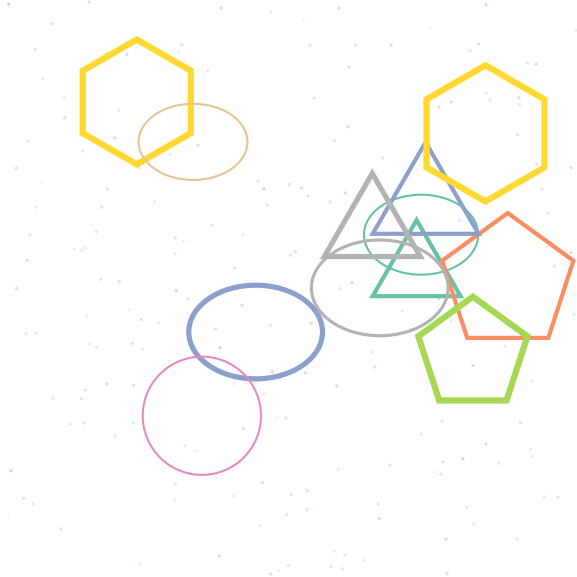[{"shape": "oval", "thickness": 1, "radius": 0.49, "center": [0.729, 0.593]}, {"shape": "triangle", "thickness": 2, "radius": 0.44, "center": [0.721, 0.53]}, {"shape": "pentagon", "thickness": 2, "radius": 0.6, "center": [0.879, 0.511]}, {"shape": "triangle", "thickness": 2, "radius": 0.53, "center": [0.737, 0.647]}, {"shape": "oval", "thickness": 2.5, "radius": 0.58, "center": [0.443, 0.424]}, {"shape": "circle", "thickness": 1, "radius": 0.51, "center": [0.35, 0.279]}, {"shape": "pentagon", "thickness": 3, "radius": 0.5, "center": [0.819, 0.386]}, {"shape": "hexagon", "thickness": 3, "radius": 0.54, "center": [0.237, 0.823]}, {"shape": "hexagon", "thickness": 3, "radius": 0.59, "center": [0.841, 0.768]}, {"shape": "oval", "thickness": 1, "radius": 0.47, "center": [0.334, 0.753]}, {"shape": "triangle", "thickness": 2.5, "radius": 0.48, "center": [0.645, 0.603]}, {"shape": "oval", "thickness": 1.5, "radius": 0.59, "center": [0.658, 0.501]}]